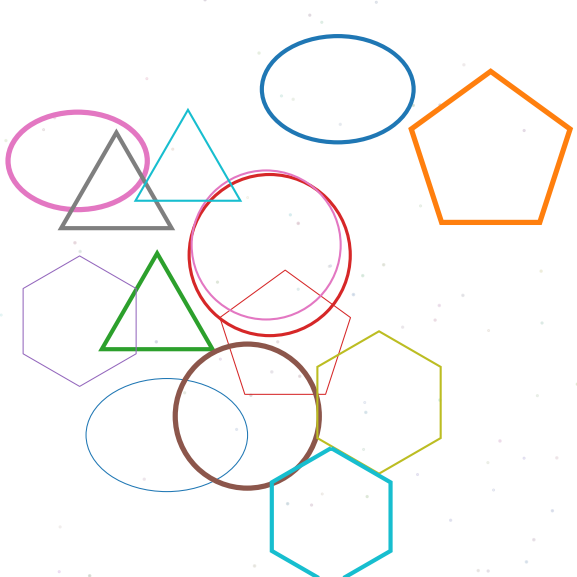[{"shape": "oval", "thickness": 2, "radius": 0.66, "center": [0.585, 0.845]}, {"shape": "oval", "thickness": 0.5, "radius": 0.7, "center": [0.289, 0.246]}, {"shape": "pentagon", "thickness": 2.5, "radius": 0.72, "center": [0.85, 0.731]}, {"shape": "triangle", "thickness": 2, "radius": 0.55, "center": [0.272, 0.45]}, {"shape": "pentagon", "thickness": 0.5, "radius": 0.59, "center": [0.494, 0.412]}, {"shape": "circle", "thickness": 1.5, "radius": 0.7, "center": [0.467, 0.557]}, {"shape": "hexagon", "thickness": 0.5, "radius": 0.56, "center": [0.138, 0.443]}, {"shape": "circle", "thickness": 2.5, "radius": 0.62, "center": [0.428, 0.279]}, {"shape": "oval", "thickness": 2.5, "radius": 0.6, "center": [0.134, 0.721]}, {"shape": "circle", "thickness": 1, "radius": 0.65, "center": [0.461, 0.575]}, {"shape": "triangle", "thickness": 2, "radius": 0.55, "center": [0.202, 0.659]}, {"shape": "hexagon", "thickness": 1, "radius": 0.62, "center": [0.656, 0.302]}, {"shape": "triangle", "thickness": 1, "radius": 0.52, "center": [0.325, 0.704]}, {"shape": "hexagon", "thickness": 2, "radius": 0.59, "center": [0.573, 0.105]}]